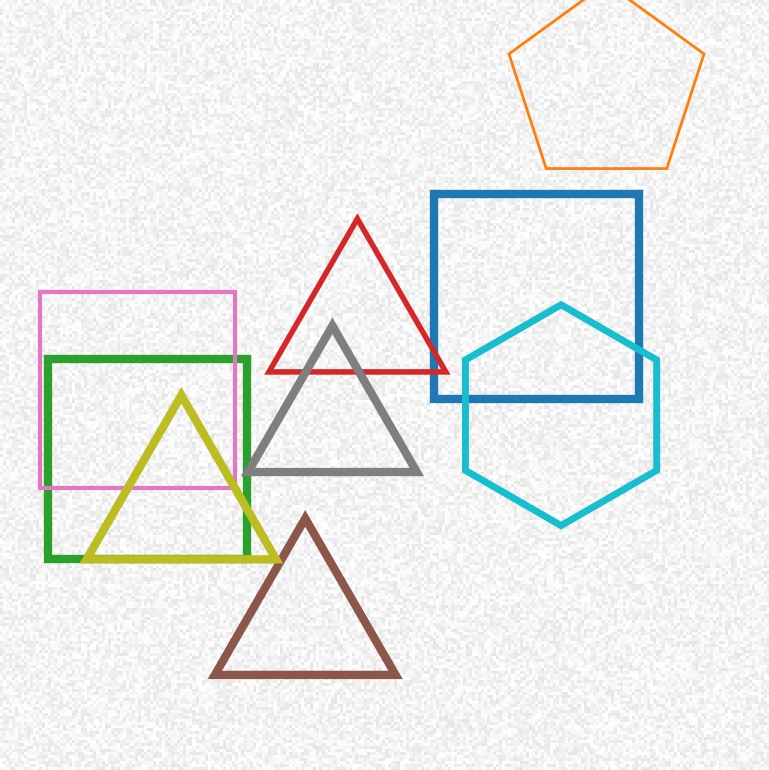[{"shape": "square", "thickness": 3, "radius": 0.67, "center": [0.696, 0.615]}, {"shape": "pentagon", "thickness": 1, "radius": 0.67, "center": [0.788, 0.889]}, {"shape": "square", "thickness": 3, "radius": 0.65, "center": [0.191, 0.404]}, {"shape": "triangle", "thickness": 2, "radius": 0.66, "center": [0.464, 0.583]}, {"shape": "triangle", "thickness": 3, "radius": 0.68, "center": [0.396, 0.191]}, {"shape": "square", "thickness": 1.5, "radius": 0.64, "center": [0.179, 0.493]}, {"shape": "triangle", "thickness": 3, "radius": 0.63, "center": [0.432, 0.45]}, {"shape": "triangle", "thickness": 3, "radius": 0.71, "center": [0.236, 0.345]}, {"shape": "hexagon", "thickness": 2.5, "radius": 0.72, "center": [0.729, 0.461]}]